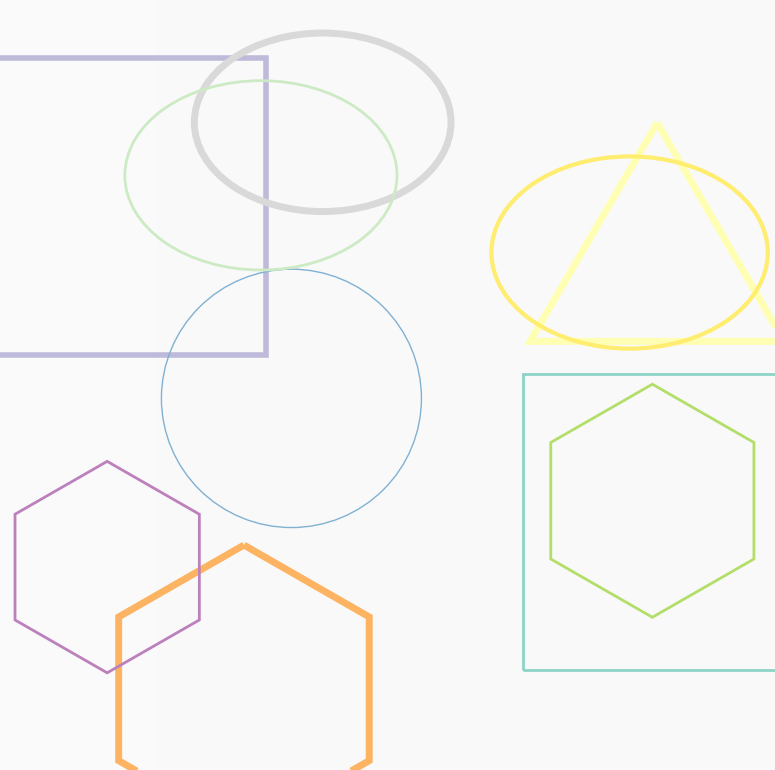[{"shape": "square", "thickness": 1, "radius": 0.96, "center": [0.868, 0.322]}, {"shape": "triangle", "thickness": 2.5, "radius": 0.95, "center": [0.848, 0.651]}, {"shape": "square", "thickness": 2, "radius": 0.97, "center": [0.15, 0.732]}, {"shape": "circle", "thickness": 0.5, "radius": 0.84, "center": [0.376, 0.483]}, {"shape": "hexagon", "thickness": 2.5, "radius": 0.93, "center": [0.315, 0.105]}, {"shape": "hexagon", "thickness": 1, "radius": 0.76, "center": [0.842, 0.35]}, {"shape": "oval", "thickness": 2.5, "radius": 0.83, "center": [0.416, 0.841]}, {"shape": "hexagon", "thickness": 1, "radius": 0.69, "center": [0.138, 0.264]}, {"shape": "oval", "thickness": 1, "radius": 0.88, "center": [0.337, 0.772]}, {"shape": "oval", "thickness": 1.5, "radius": 0.89, "center": [0.812, 0.672]}]